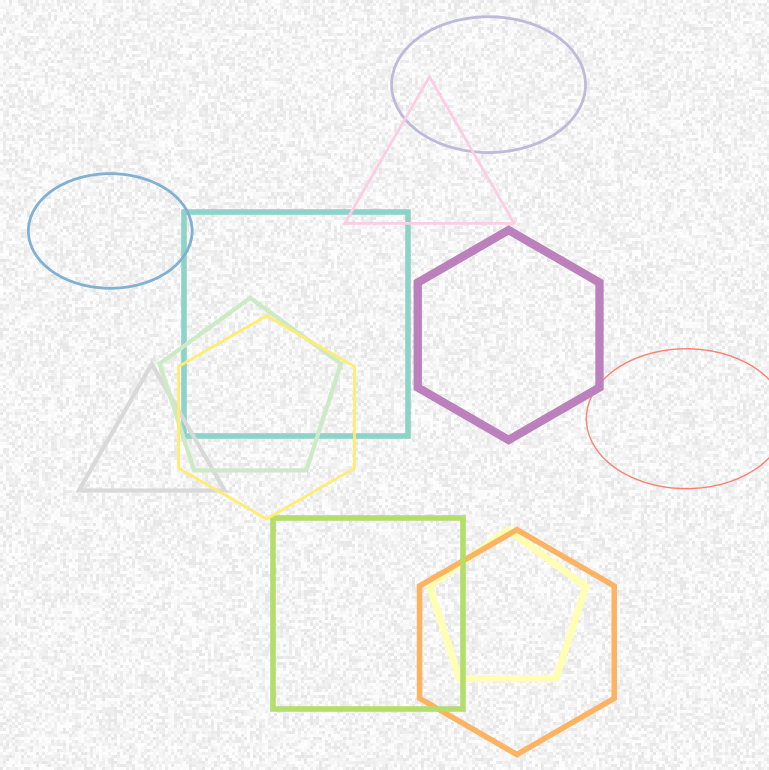[{"shape": "square", "thickness": 2, "radius": 0.73, "center": [0.385, 0.58]}, {"shape": "pentagon", "thickness": 2.5, "radius": 0.53, "center": [0.659, 0.205]}, {"shape": "oval", "thickness": 1, "radius": 0.63, "center": [0.635, 0.89]}, {"shape": "oval", "thickness": 0.5, "radius": 0.65, "center": [0.891, 0.456]}, {"shape": "oval", "thickness": 1, "radius": 0.53, "center": [0.143, 0.7]}, {"shape": "hexagon", "thickness": 2, "radius": 0.73, "center": [0.671, 0.166]}, {"shape": "square", "thickness": 2, "radius": 0.62, "center": [0.478, 0.203]}, {"shape": "triangle", "thickness": 1, "radius": 0.64, "center": [0.558, 0.773]}, {"shape": "triangle", "thickness": 1.5, "radius": 0.55, "center": [0.197, 0.418]}, {"shape": "hexagon", "thickness": 3, "radius": 0.68, "center": [0.661, 0.565]}, {"shape": "pentagon", "thickness": 1.5, "radius": 0.62, "center": [0.325, 0.489]}, {"shape": "hexagon", "thickness": 1, "radius": 0.66, "center": [0.346, 0.458]}]